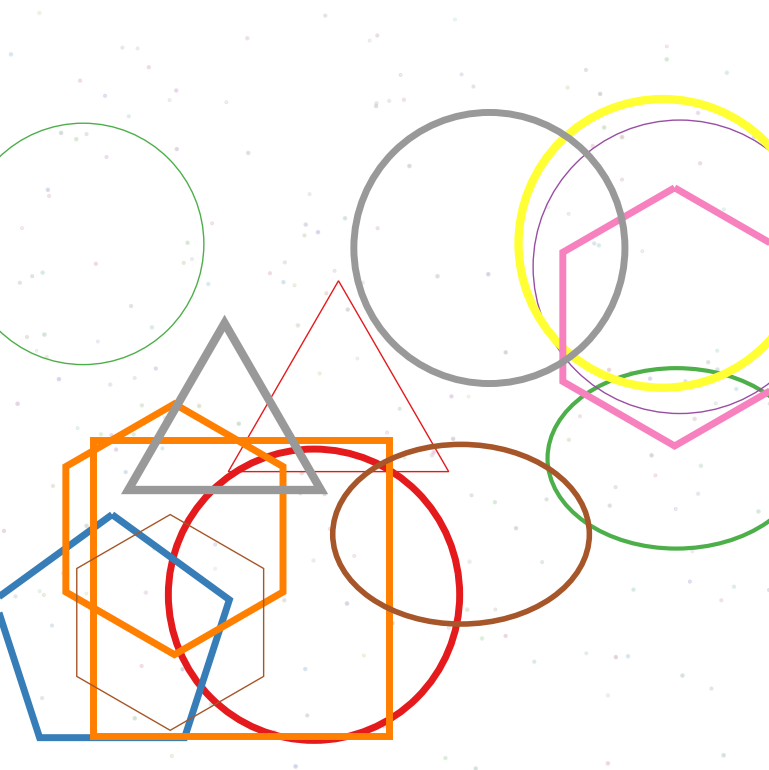[{"shape": "triangle", "thickness": 0.5, "radius": 0.83, "center": [0.44, 0.47]}, {"shape": "circle", "thickness": 2.5, "radius": 0.95, "center": [0.408, 0.228]}, {"shape": "pentagon", "thickness": 2.5, "radius": 0.8, "center": [0.146, 0.172]}, {"shape": "circle", "thickness": 0.5, "radius": 0.78, "center": [0.108, 0.683]}, {"shape": "oval", "thickness": 1.5, "radius": 0.84, "center": [0.878, 0.405]}, {"shape": "circle", "thickness": 0.5, "radius": 0.95, "center": [0.883, 0.654]}, {"shape": "hexagon", "thickness": 2.5, "radius": 0.81, "center": [0.227, 0.313]}, {"shape": "square", "thickness": 2.5, "radius": 0.96, "center": [0.313, 0.236]}, {"shape": "circle", "thickness": 3, "radius": 0.94, "center": [0.861, 0.684]}, {"shape": "oval", "thickness": 2, "radius": 0.83, "center": [0.599, 0.306]}, {"shape": "hexagon", "thickness": 0.5, "radius": 0.7, "center": [0.221, 0.192]}, {"shape": "hexagon", "thickness": 2.5, "radius": 0.84, "center": [0.876, 0.588]}, {"shape": "circle", "thickness": 2.5, "radius": 0.88, "center": [0.636, 0.678]}, {"shape": "triangle", "thickness": 3, "radius": 0.72, "center": [0.292, 0.436]}]